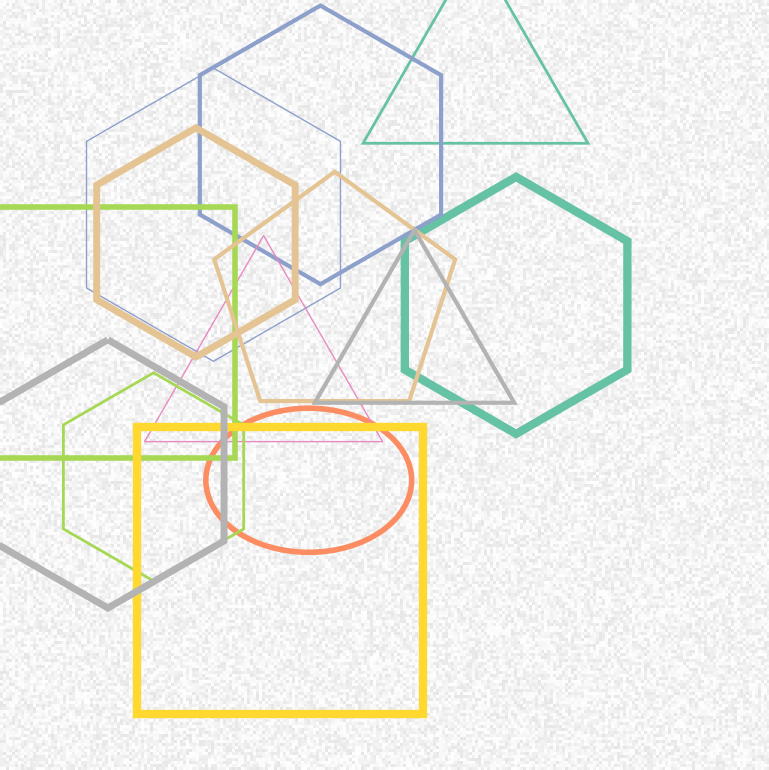[{"shape": "triangle", "thickness": 1, "radius": 0.84, "center": [0.618, 0.898]}, {"shape": "hexagon", "thickness": 3, "radius": 0.83, "center": [0.67, 0.603]}, {"shape": "oval", "thickness": 2, "radius": 0.67, "center": [0.401, 0.376]}, {"shape": "hexagon", "thickness": 0.5, "radius": 0.95, "center": [0.277, 0.721]}, {"shape": "hexagon", "thickness": 1.5, "radius": 0.9, "center": [0.416, 0.812]}, {"shape": "triangle", "thickness": 0.5, "radius": 0.89, "center": [0.342, 0.516]}, {"shape": "square", "thickness": 2, "radius": 0.81, "center": [0.142, 0.568]}, {"shape": "hexagon", "thickness": 1, "radius": 0.68, "center": [0.199, 0.381]}, {"shape": "square", "thickness": 3, "radius": 0.93, "center": [0.364, 0.259]}, {"shape": "hexagon", "thickness": 2.5, "radius": 0.74, "center": [0.254, 0.685]}, {"shape": "pentagon", "thickness": 1.5, "radius": 0.82, "center": [0.435, 0.612]}, {"shape": "triangle", "thickness": 1.5, "radius": 0.75, "center": [0.538, 0.552]}, {"shape": "hexagon", "thickness": 2.5, "radius": 0.87, "center": [0.14, 0.385]}]